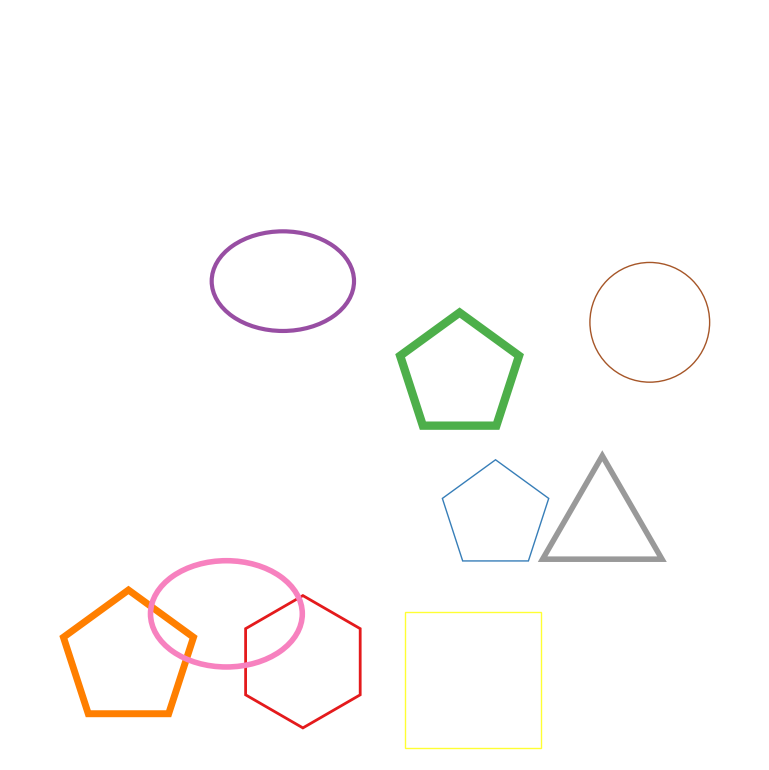[{"shape": "hexagon", "thickness": 1, "radius": 0.43, "center": [0.393, 0.141]}, {"shape": "pentagon", "thickness": 0.5, "radius": 0.36, "center": [0.644, 0.33]}, {"shape": "pentagon", "thickness": 3, "radius": 0.41, "center": [0.597, 0.513]}, {"shape": "oval", "thickness": 1.5, "radius": 0.46, "center": [0.367, 0.635]}, {"shape": "pentagon", "thickness": 2.5, "radius": 0.44, "center": [0.167, 0.145]}, {"shape": "square", "thickness": 0.5, "radius": 0.44, "center": [0.614, 0.117]}, {"shape": "circle", "thickness": 0.5, "radius": 0.39, "center": [0.844, 0.581]}, {"shape": "oval", "thickness": 2, "radius": 0.49, "center": [0.294, 0.203]}, {"shape": "triangle", "thickness": 2, "radius": 0.45, "center": [0.782, 0.319]}]